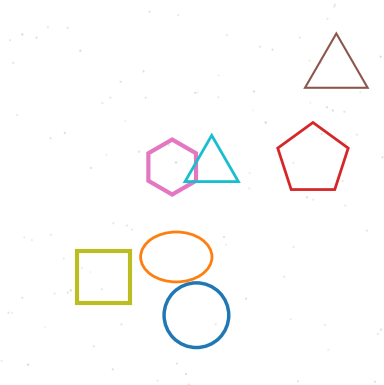[{"shape": "circle", "thickness": 2.5, "radius": 0.42, "center": [0.51, 0.181]}, {"shape": "oval", "thickness": 2, "radius": 0.46, "center": [0.458, 0.333]}, {"shape": "pentagon", "thickness": 2, "radius": 0.48, "center": [0.813, 0.586]}, {"shape": "triangle", "thickness": 1.5, "radius": 0.47, "center": [0.874, 0.819]}, {"shape": "hexagon", "thickness": 3, "radius": 0.36, "center": [0.447, 0.566]}, {"shape": "square", "thickness": 3, "radius": 0.34, "center": [0.269, 0.281]}, {"shape": "triangle", "thickness": 2, "radius": 0.4, "center": [0.55, 0.568]}]